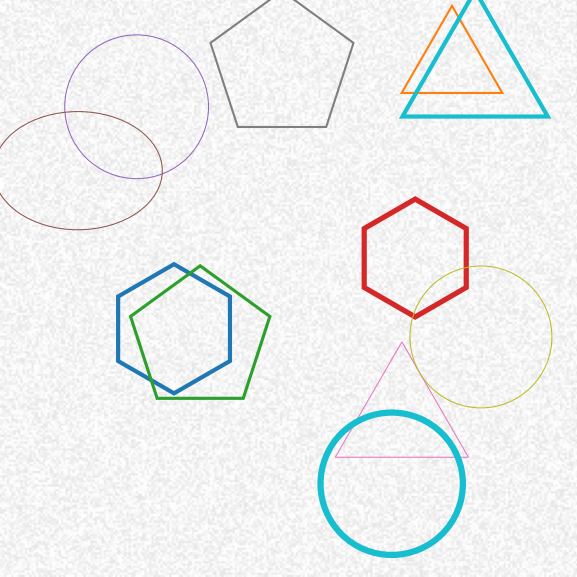[{"shape": "hexagon", "thickness": 2, "radius": 0.56, "center": [0.301, 0.43]}, {"shape": "triangle", "thickness": 1, "radius": 0.5, "center": [0.783, 0.888]}, {"shape": "pentagon", "thickness": 1.5, "radius": 0.63, "center": [0.347, 0.412]}, {"shape": "hexagon", "thickness": 2.5, "radius": 0.51, "center": [0.719, 0.552]}, {"shape": "circle", "thickness": 0.5, "radius": 0.62, "center": [0.237, 0.814]}, {"shape": "oval", "thickness": 0.5, "radius": 0.73, "center": [0.135, 0.704]}, {"shape": "triangle", "thickness": 0.5, "radius": 0.67, "center": [0.696, 0.274]}, {"shape": "pentagon", "thickness": 1, "radius": 0.65, "center": [0.488, 0.885]}, {"shape": "circle", "thickness": 0.5, "radius": 0.61, "center": [0.833, 0.416]}, {"shape": "circle", "thickness": 3, "radius": 0.62, "center": [0.678, 0.161]}, {"shape": "triangle", "thickness": 2, "radius": 0.73, "center": [0.823, 0.87]}]